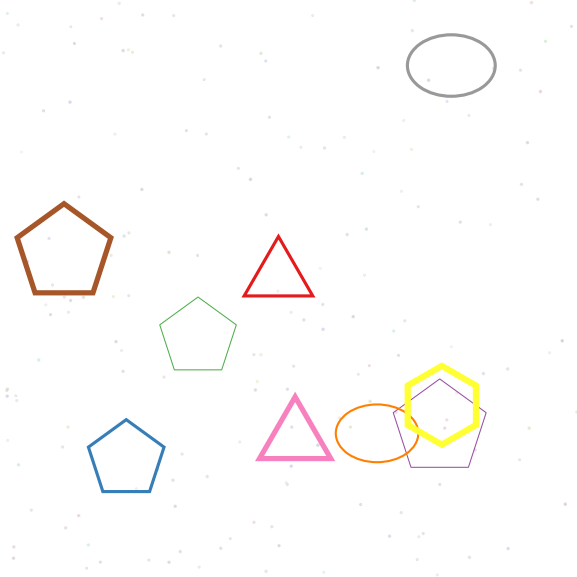[{"shape": "triangle", "thickness": 1.5, "radius": 0.34, "center": [0.482, 0.521]}, {"shape": "pentagon", "thickness": 1.5, "radius": 0.34, "center": [0.219, 0.204]}, {"shape": "pentagon", "thickness": 0.5, "radius": 0.35, "center": [0.343, 0.415]}, {"shape": "pentagon", "thickness": 0.5, "radius": 0.42, "center": [0.761, 0.258]}, {"shape": "oval", "thickness": 1, "radius": 0.36, "center": [0.653, 0.249]}, {"shape": "hexagon", "thickness": 3, "radius": 0.34, "center": [0.765, 0.297]}, {"shape": "pentagon", "thickness": 2.5, "radius": 0.43, "center": [0.111, 0.561]}, {"shape": "triangle", "thickness": 2.5, "radius": 0.36, "center": [0.511, 0.241]}, {"shape": "oval", "thickness": 1.5, "radius": 0.38, "center": [0.781, 0.886]}]